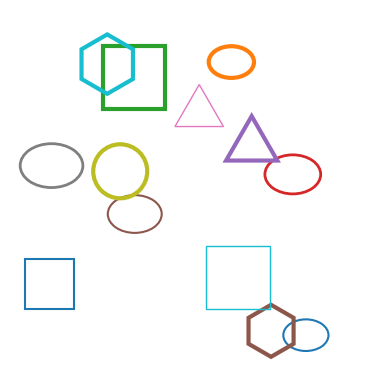[{"shape": "square", "thickness": 1.5, "radius": 0.32, "center": [0.128, 0.262]}, {"shape": "oval", "thickness": 1.5, "radius": 0.29, "center": [0.795, 0.129]}, {"shape": "oval", "thickness": 3, "radius": 0.29, "center": [0.601, 0.839]}, {"shape": "square", "thickness": 3, "radius": 0.4, "center": [0.348, 0.798]}, {"shape": "oval", "thickness": 2, "radius": 0.36, "center": [0.76, 0.547]}, {"shape": "triangle", "thickness": 3, "radius": 0.38, "center": [0.654, 0.621]}, {"shape": "oval", "thickness": 1.5, "radius": 0.35, "center": [0.35, 0.444]}, {"shape": "hexagon", "thickness": 3, "radius": 0.34, "center": [0.704, 0.141]}, {"shape": "triangle", "thickness": 1, "radius": 0.36, "center": [0.517, 0.708]}, {"shape": "oval", "thickness": 2, "radius": 0.41, "center": [0.134, 0.57]}, {"shape": "circle", "thickness": 3, "radius": 0.35, "center": [0.312, 0.555]}, {"shape": "hexagon", "thickness": 3, "radius": 0.39, "center": [0.279, 0.833]}, {"shape": "square", "thickness": 1, "radius": 0.41, "center": [0.618, 0.279]}]